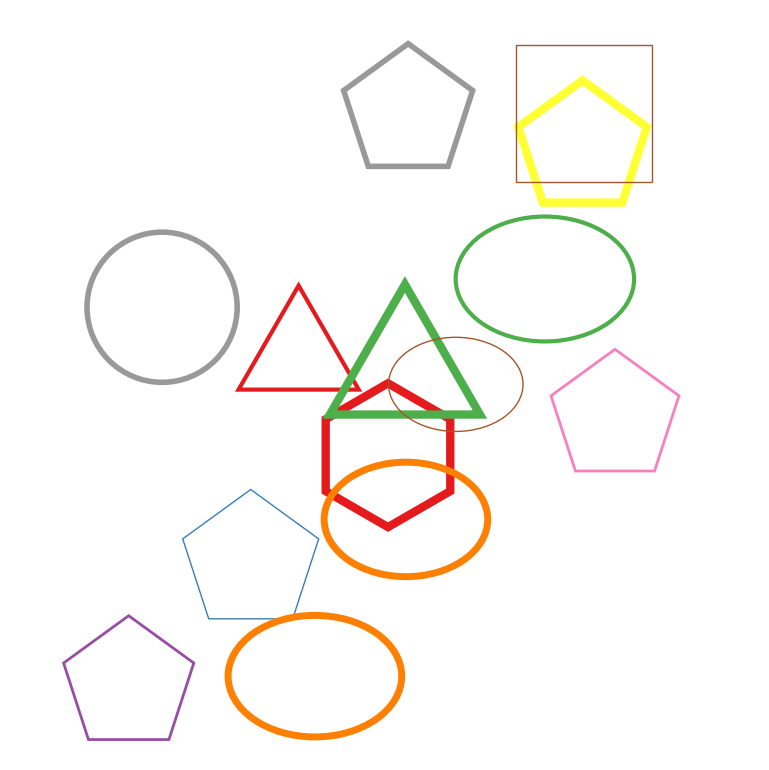[{"shape": "triangle", "thickness": 1.5, "radius": 0.45, "center": [0.388, 0.539]}, {"shape": "hexagon", "thickness": 3, "radius": 0.47, "center": [0.504, 0.409]}, {"shape": "pentagon", "thickness": 0.5, "radius": 0.46, "center": [0.326, 0.271]}, {"shape": "oval", "thickness": 1.5, "radius": 0.58, "center": [0.708, 0.638]}, {"shape": "triangle", "thickness": 3, "radius": 0.56, "center": [0.526, 0.518]}, {"shape": "pentagon", "thickness": 1, "radius": 0.44, "center": [0.167, 0.111]}, {"shape": "oval", "thickness": 2.5, "radius": 0.53, "center": [0.527, 0.325]}, {"shape": "oval", "thickness": 2.5, "radius": 0.56, "center": [0.409, 0.122]}, {"shape": "pentagon", "thickness": 3, "radius": 0.44, "center": [0.757, 0.808]}, {"shape": "square", "thickness": 0.5, "radius": 0.44, "center": [0.758, 0.853]}, {"shape": "oval", "thickness": 0.5, "radius": 0.44, "center": [0.592, 0.501]}, {"shape": "pentagon", "thickness": 1, "radius": 0.44, "center": [0.799, 0.459]}, {"shape": "pentagon", "thickness": 2, "radius": 0.44, "center": [0.53, 0.855]}, {"shape": "circle", "thickness": 2, "radius": 0.49, "center": [0.211, 0.601]}]